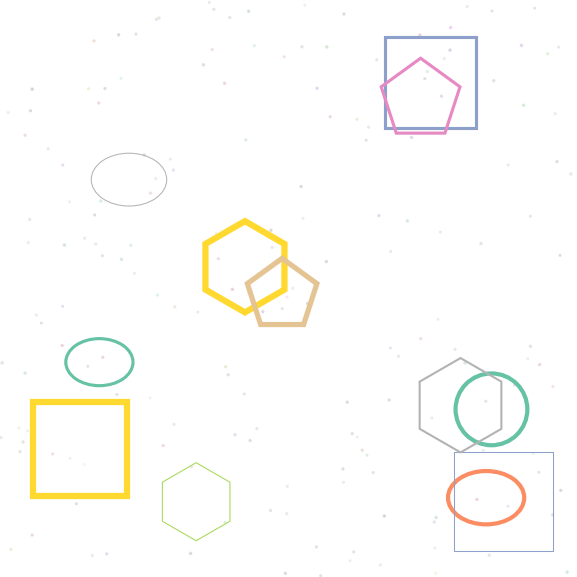[{"shape": "oval", "thickness": 1.5, "radius": 0.29, "center": [0.172, 0.372]}, {"shape": "circle", "thickness": 2, "radius": 0.31, "center": [0.851, 0.29]}, {"shape": "oval", "thickness": 2, "radius": 0.33, "center": [0.842, 0.137]}, {"shape": "square", "thickness": 0.5, "radius": 0.43, "center": [0.871, 0.13]}, {"shape": "square", "thickness": 1.5, "radius": 0.39, "center": [0.745, 0.856]}, {"shape": "pentagon", "thickness": 1.5, "radius": 0.36, "center": [0.728, 0.827]}, {"shape": "hexagon", "thickness": 0.5, "radius": 0.34, "center": [0.34, 0.13]}, {"shape": "square", "thickness": 3, "radius": 0.41, "center": [0.138, 0.221]}, {"shape": "hexagon", "thickness": 3, "radius": 0.4, "center": [0.424, 0.537]}, {"shape": "pentagon", "thickness": 2.5, "radius": 0.32, "center": [0.489, 0.488]}, {"shape": "hexagon", "thickness": 1, "radius": 0.41, "center": [0.797, 0.297]}, {"shape": "oval", "thickness": 0.5, "radius": 0.33, "center": [0.223, 0.688]}]